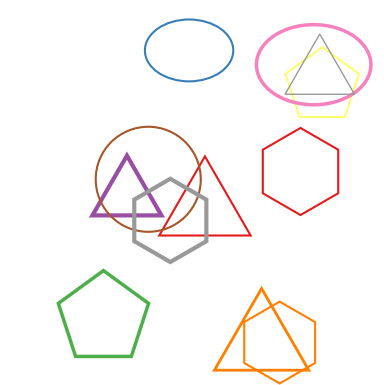[{"shape": "triangle", "thickness": 1.5, "radius": 0.69, "center": [0.532, 0.457]}, {"shape": "hexagon", "thickness": 1.5, "radius": 0.57, "center": [0.781, 0.555]}, {"shape": "oval", "thickness": 1.5, "radius": 0.57, "center": [0.491, 0.869]}, {"shape": "pentagon", "thickness": 2.5, "radius": 0.62, "center": [0.269, 0.174]}, {"shape": "triangle", "thickness": 3, "radius": 0.52, "center": [0.33, 0.492]}, {"shape": "hexagon", "thickness": 1.5, "radius": 0.53, "center": [0.726, 0.11]}, {"shape": "triangle", "thickness": 2, "radius": 0.71, "center": [0.679, 0.109]}, {"shape": "pentagon", "thickness": 1, "radius": 0.5, "center": [0.837, 0.777]}, {"shape": "circle", "thickness": 1.5, "radius": 0.68, "center": [0.385, 0.534]}, {"shape": "oval", "thickness": 2.5, "radius": 0.74, "center": [0.815, 0.832]}, {"shape": "triangle", "thickness": 1, "radius": 0.52, "center": [0.831, 0.807]}, {"shape": "hexagon", "thickness": 3, "radius": 0.54, "center": [0.442, 0.428]}]